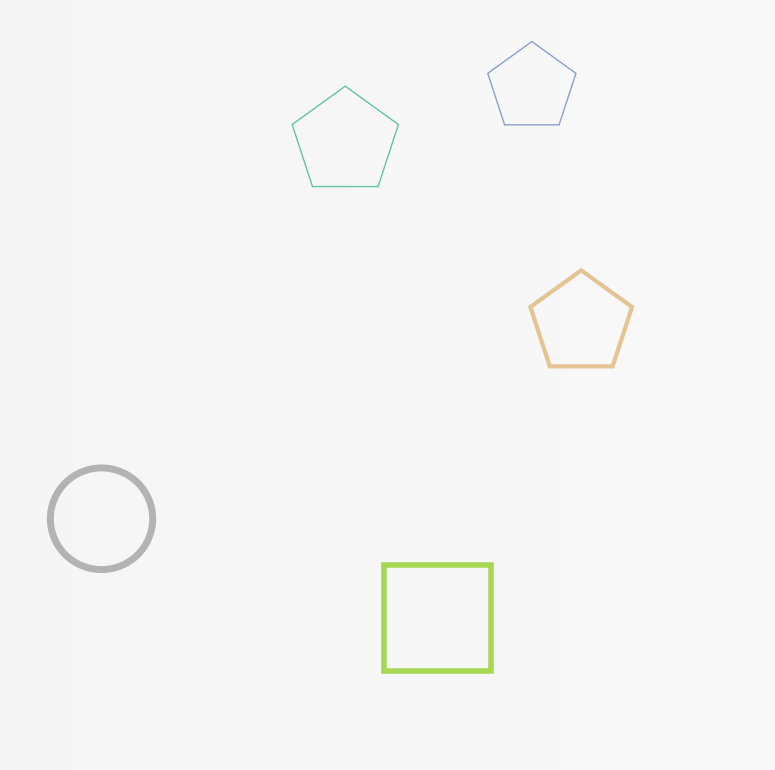[{"shape": "pentagon", "thickness": 0.5, "radius": 0.36, "center": [0.446, 0.816]}, {"shape": "pentagon", "thickness": 0.5, "radius": 0.3, "center": [0.686, 0.886]}, {"shape": "square", "thickness": 2, "radius": 0.35, "center": [0.564, 0.198]}, {"shape": "pentagon", "thickness": 1.5, "radius": 0.34, "center": [0.75, 0.58]}, {"shape": "circle", "thickness": 2.5, "radius": 0.33, "center": [0.131, 0.326]}]